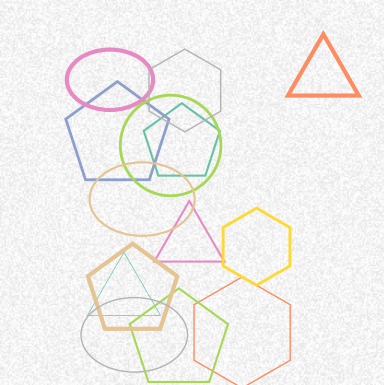[{"shape": "triangle", "thickness": 0.5, "radius": 0.55, "center": [0.322, 0.235]}, {"shape": "pentagon", "thickness": 1.5, "radius": 0.52, "center": [0.472, 0.628]}, {"shape": "hexagon", "thickness": 1, "radius": 0.72, "center": [0.629, 0.136]}, {"shape": "triangle", "thickness": 3, "radius": 0.53, "center": [0.84, 0.805]}, {"shape": "pentagon", "thickness": 2, "radius": 0.7, "center": [0.305, 0.647]}, {"shape": "triangle", "thickness": 1.5, "radius": 0.52, "center": [0.492, 0.373]}, {"shape": "oval", "thickness": 3, "radius": 0.56, "center": [0.286, 0.793]}, {"shape": "pentagon", "thickness": 1.5, "radius": 0.67, "center": [0.464, 0.117]}, {"shape": "circle", "thickness": 2, "radius": 0.65, "center": [0.443, 0.622]}, {"shape": "hexagon", "thickness": 2, "radius": 0.5, "center": [0.666, 0.359]}, {"shape": "pentagon", "thickness": 3, "radius": 0.61, "center": [0.344, 0.245]}, {"shape": "oval", "thickness": 1.5, "radius": 0.68, "center": [0.369, 0.483]}, {"shape": "oval", "thickness": 1, "radius": 0.69, "center": [0.349, 0.13]}, {"shape": "hexagon", "thickness": 1, "radius": 0.54, "center": [0.48, 0.765]}]